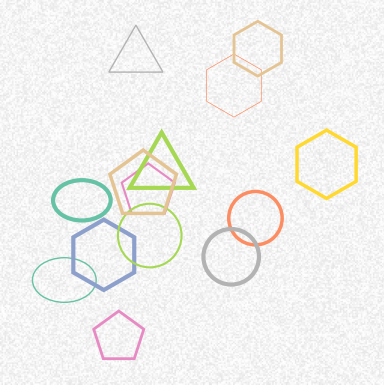[{"shape": "oval", "thickness": 1, "radius": 0.41, "center": [0.167, 0.273]}, {"shape": "oval", "thickness": 3, "radius": 0.37, "center": [0.213, 0.48]}, {"shape": "circle", "thickness": 2.5, "radius": 0.35, "center": [0.664, 0.433]}, {"shape": "hexagon", "thickness": 0.5, "radius": 0.41, "center": [0.608, 0.778]}, {"shape": "hexagon", "thickness": 3, "radius": 0.46, "center": [0.27, 0.338]}, {"shape": "pentagon", "thickness": 2, "radius": 0.34, "center": [0.308, 0.124]}, {"shape": "pentagon", "thickness": 1.5, "radius": 0.36, "center": [0.385, 0.503]}, {"shape": "circle", "thickness": 1.5, "radius": 0.41, "center": [0.389, 0.388]}, {"shape": "triangle", "thickness": 3, "radius": 0.48, "center": [0.42, 0.56]}, {"shape": "hexagon", "thickness": 2.5, "radius": 0.44, "center": [0.848, 0.573]}, {"shape": "pentagon", "thickness": 2.5, "radius": 0.45, "center": [0.372, 0.519]}, {"shape": "hexagon", "thickness": 2, "radius": 0.36, "center": [0.67, 0.874]}, {"shape": "triangle", "thickness": 1, "radius": 0.41, "center": [0.353, 0.853]}, {"shape": "circle", "thickness": 3, "radius": 0.36, "center": [0.601, 0.333]}]